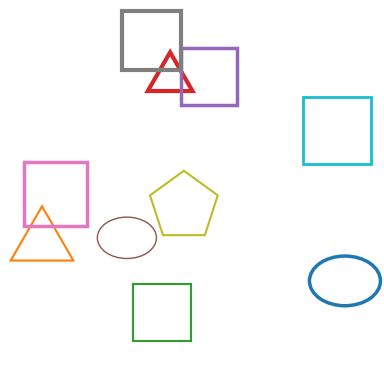[{"shape": "oval", "thickness": 2.5, "radius": 0.46, "center": [0.896, 0.27]}, {"shape": "triangle", "thickness": 1.5, "radius": 0.47, "center": [0.109, 0.37]}, {"shape": "square", "thickness": 1.5, "radius": 0.37, "center": [0.421, 0.188]}, {"shape": "triangle", "thickness": 3, "radius": 0.34, "center": [0.442, 0.797]}, {"shape": "square", "thickness": 2.5, "radius": 0.37, "center": [0.543, 0.8]}, {"shape": "oval", "thickness": 1, "radius": 0.38, "center": [0.33, 0.382]}, {"shape": "square", "thickness": 2.5, "radius": 0.41, "center": [0.144, 0.497]}, {"shape": "square", "thickness": 3, "radius": 0.38, "center": [0.393, 0.894]}, {"shape": "pentagon", "thickness": 1.5, "radius": 0.46, "center": [0.478, 0.464]}, {"shape": "square", "thickness": 2, "radius": 0.44, "center": [0.875, 0.662]}]